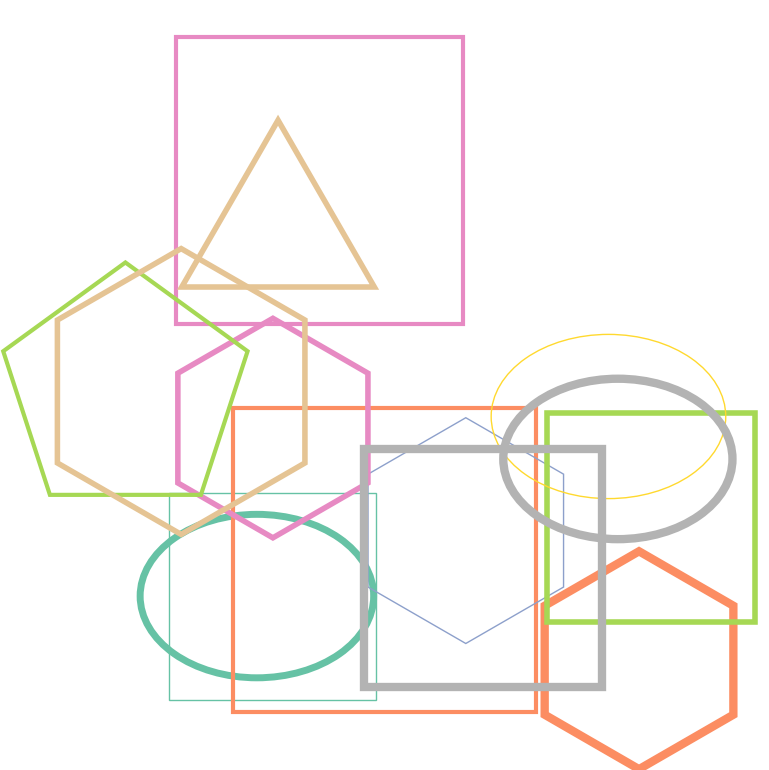[{"shape": "square", "thickness": 0.5, "radius": 0.67, "center": [0.354, 0.226]}, {"shape": "oval", "thickness": 2.5, "radius": 0.76, "center": [0.334, 0.226]}, {"shape": "hexagon", "thickness": 3, "radius": 0.71, "center": [0.83, 0.143]}, {"shape": "square", "thickness": 1.5, "radius": 0.99, "center": [0.499, 0.273]}, {"shape": "hexagon", "thickness": 0.5, "radius": 0.73, "center": [0.605, 0.311]}, {"shape": "hexagon", "thickness": 2, "radius": 0.71, "center": [0.354, 0.444]}, {"shape": "square", "thickness": 1.5, "radius": 0.93, "center": [0.415, 0.765]}, {"shape": "square", "thickness": 2, "radius": 0.68, "center": [0.845, 0.328]}, {"shape": "pentagon", "thickness": 1.5, "radius": 0.83, "center": [0.163, 0.492]}, {"shape": "oval", "thickness": 0.5, "radius": 0.76, "center": [0.79, 0.459]}, {"shape": "triangle", "thickness": 2, "radius": 0.72, "center": [0.361, 0.699]}, {"shape": "hexagon", "thickness": 2, "radius": 0.93, "center": [0.235, 0.492]}, {"shape": "oval", "thickness": 3, "radius": 0.74, "center": [0.802, 0.404]}, {"shape": "square", "thickness": 3, "radius": 0.77, "center": [0.627, 0.263]}]